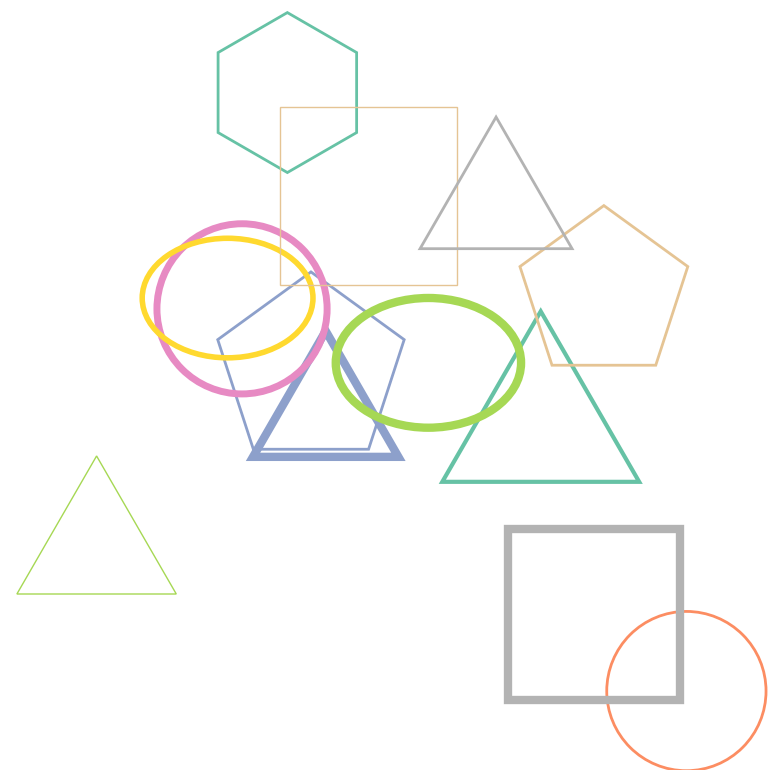[{"shape": "hexagon", "thickness": 1, "radius": 0.52, "center": [0.373, 0.88]}, {"shape": "triangle", "thickness": 1.5, "radius": 0.74, "center": [0.702, 0.448]}, {"shape": "circle", "thickness": 1, "radius": 0.52, "center": [0.891, 0.103]}, {"shape": "triangle", "thickness": 3, "radius": 0.54, "center": [0.423, 0.461]}, {"shape": "pentagon", "thickness": 1, "radius": 0.64, "center": [0.404, 0.52]}, {"shape": "circle", "thickness": 2.5, "radius": 0.55, "center": [0.314, 0.599]}, {"shape": "triangle", "thickness": 0.5, "radius": 0.6, "center": [0.125, 0.288]}, {"shape": "oval", "thickness": 3, "radius": 0.6, "center": [0.556, 0.529]}, {"shape": "oval", "thickness": 2, "radius": 0.55, "center": [0.296, 0.613]}, {"shape": "square", "thickness": 0.5, "radius": 0.58, "center": [0.479, 0.745]}, {"shape": "pentagon", "thickness": 1, "radius": 0.57, "center": [0.784, 0.618]}, {"shape": "triangle", "thickness": 1, "radius": 0.57, "center": [0.644, 0.734]}, {"shape": "square", "thickness": 3, "radius": 0.56, "center": [0.772, 0.202]}]